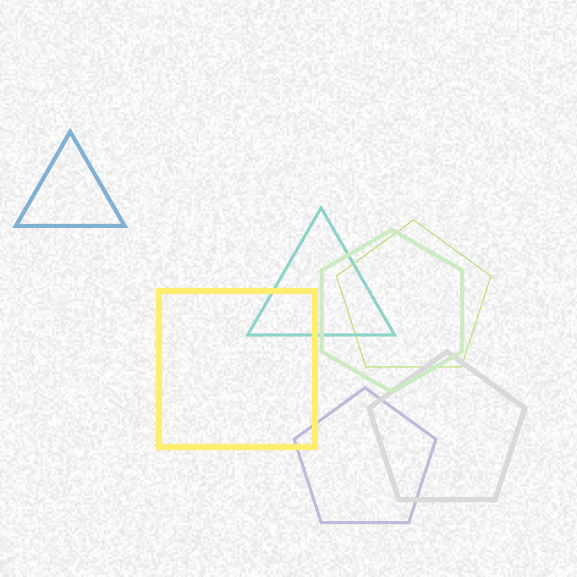[{"shape": "triangle", "thickness": 1.5, "radius": 0.73, "center": [0.556, 0.492]}, {"shape": "pentagon", "thickness": 1.5, "radius": 0.65, "center": [0.632, 0.199]}, {"shape": "triangle", "thickness": 2, "radius": 0.54, "center": [0.122, 0.662]}, {"shape": "pentagon", "thickness": 0.5, "radius": 0.7, "center": [0.716, 0.478]}, {"shape": "pentagon", "thickness": 2.5, "radius": 0.71, "center": [0.774, 0.249]}, {"shape": "hexagon", "thickness": 2, "radius": 0.7, "center": [0.679, 0.461]}, {"shape": "square", "thickness": 3, "radius": 0.68, "center": [0.411, 0.359]}]